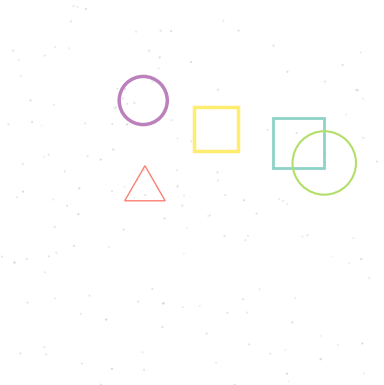[{"shape": "square", "thickness": 2, "radius": 0.33, "center": [0.775, 0.629]}, {"shape": "triangle", "thickness": 1, "radius": 0.3, "center": [0.376, 0.509]}, {"shape": "circle", "thickness": 1.5, "radius": 0.41, "center": [0.842, 0.577]}, {"shape": "circle", "thickness": 2.5, "radius": 0.31, "center": [0.372, 0.739]}, {"shape": "square", "thickness": 2.5, "radius": 0.29, "center": [0.561, 0.665]}]